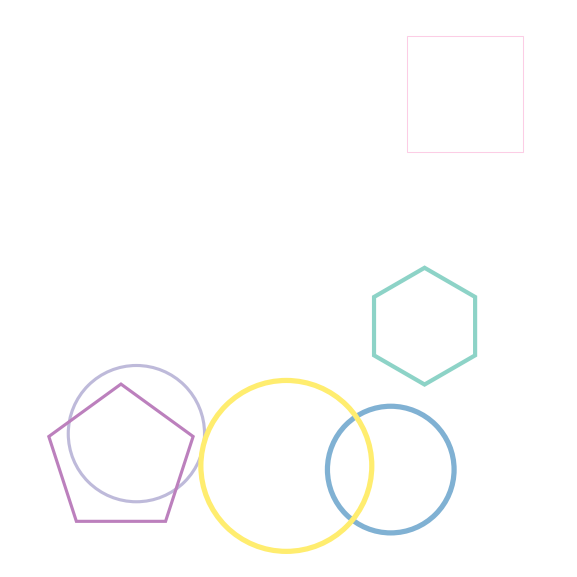[{"shape": "hexagon", "thickness": 2, "radius": 0.51, "center": [0.735, 0.434]}, {"shape": "circle", "thickness": 1.5, "radius": 0.59, "center": [0.236, 0.248]}, {"shape": "circle", "thickness": 2.5, "radius": 0.55, "center": [0.677, 0.186]}, {"shape": "square", "thickness": 0.5, "radius": 0.5, "center": [0.805, 0.837]}, {"shape": "pentagon", "thickness": 1.5, "radius": 0.66, "center": [0.209, 0.203]}, {"shape": "circle", "thickness": 2.5, "radius": 0.74, "center": [0.496, 0.192]}]